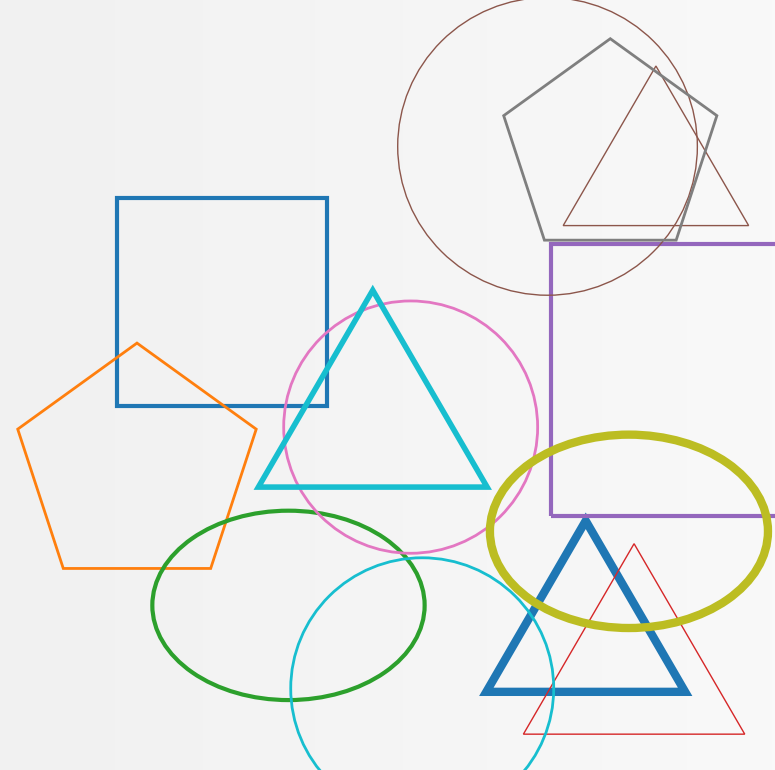[{"shape": "square", "thickness": 1.5, "radius": 0.68, "center": [0.287, 0.608]}, {"shape": "triangle", "thickness": 3, "radius": 0.74, "center": [0.756, 0.176]}, {"shape": "pentagon", "thickness": 1, "radius": 0.81, "center": [0.177, 0.393]}, {"shape": "oval", "thickness": 1.5, "radius": 0.88, "center": [0.372, 0.214]}, {"shape": "triangle", "thickness": 0.5, "radius": 0.82, "center": [0.818, 0.129]}, {"shape": "square", "thickness": 1.5, "radius": 0.88, "center": [0.888, 0.506]}, {"shape": "triangle", "thickness": 0.5, "radius": 0.69, "center": [0.846, 0.776]}, {"shape": "circle", "thickness": 0.5, "radius": 0.97, "center": [0.706, 0.81]}, {"shape": "circle", "thickness": 1, "radius": 0.82, "center": [0.53, 0.445]}, {"shape": "pentagon", "thickness": 1, "radius": 0.72, "center": [0.787, 0.805]}, {"shape": "oval", "thickness": 3, "radius": 0.9, "center": [0.812, 0.31]}, {"shape": "triangle", "thickness": 2, "radius": 0.85, "center": [0.481, 0.453]}, {"shape": "circle", "thickness": 1, "radius": 0.85, "center": [0.545, 0.106]}]